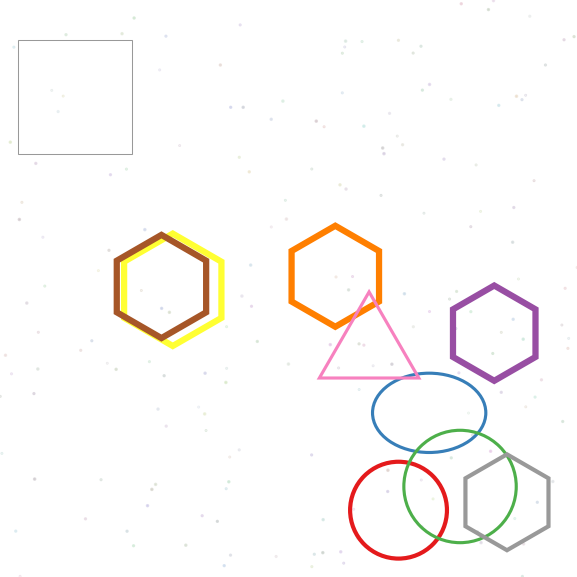[{"shape": "circle", "thickness": 2, "radius": 0.42, "center": [0.69, 0.116]}, {"shape": "oval", "thickness": 1.5, "radius": 0.49, "center": [0.743, 0.284]}, {"shape": "circle", "thickness": 1.5, "radius": 0.49, "center": [0.797, 0.157]}, {"shape": "hexagon", "thickness": 3, "radius": 0.41, "center": [0.856, 0.422]}, {"shape": "hexagon", "thickness": 3, "radius": 0.44, "center": [0.581, 0.521]}, {"shape": "hexagon", "thickness": 3, "radius": 0.49, "center": [0.299, 0.497]}, {"shape": "hexagon", "thickness": 3, "radius": 0.45, "center": [0.28, 0.503]}, {"shape": "triangle", "thickness": 1.5, "radius": 0.5, "center": [0.639, 0.394]}, {"shape": "square", "thickness": 0.5, "radius": 0.49, "center": [0.131, 0.831]}, {"shape": "hexagon", "thickness": 2, "radius": 0.42, "center": [0.878, 0.129]}]